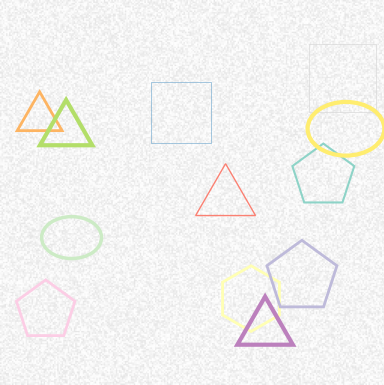[{"shape": "pentagon", "thickness": 1.5, "radius": 0.42, "center": [0.84, 0.543]}, {"shape": "hexagon", "thickness": 2, "radius": 0.43, "center": [0.652, 0.224]}, {"shape": "pentagon", "thickness": 2, "radius": 0.48, "center": [0.784, 0.28]}, {"shape": "triangle", "thickness": 1, "radius": 0.45, "center": [0.586, 0.485]}, {"shape": "square", "thickness": 0.5, "radius": 0.39, "center": [0.47, 0.708]}, {"shape": "triangle", "thickness": 2, "radius": 0.34, "center": [0.103, 0.694]}, {"shape": "triangle", "thickness": 3, "radius": 0.39, "center": [0.172, 0.662]}, {"shape": "pentagon", "thickness": 2, "radius": 0.4, "center": [0.119, 0.193]}, {"shape": "square", "thickness": 0.5, "radius": 0.44, "center": [0.889, 0.798]}, {"shape": "triangle", "thickness": 3, "radius": 0.42, "center": [0.689, 0.146]}, {"shape": "oval", "thickness": 2.5, "radius": 0.39, "center": [0.186, 0.383]}, {"shape": "oval", "thickness": 3, "radius": 0.5, "center": [0.899, 0.666]}]